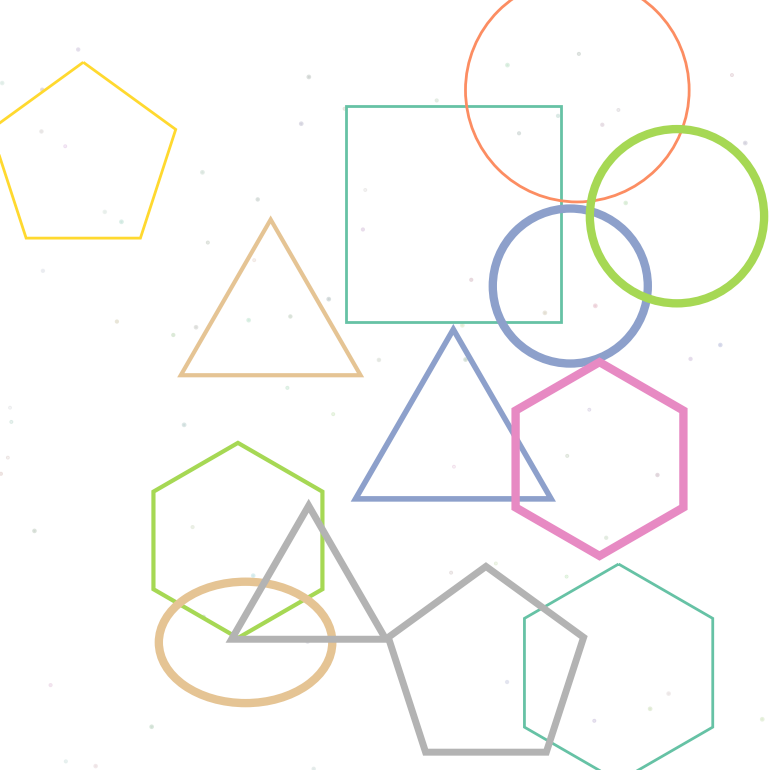[{"shape": "hexagon", "thickness": 1, "radius": 0.71, "center": [0.803, 0.126]}, {"shape": "square", "thickness": 1, "radius": 0.7, "center": [0.589, 0.722]}, {"shape": "circle", "thickness": 1, "radius": 0.73, "center": [0.75, 0.883]}, {"shape": "triangle", "thickness": 2, "radius": 0.73, "center": [0.589, 0.425]}, {"shape": "circle", "thickness": 3, "radius": 0.5, "center": [0.741, 0.629]}, {"shape": "hexagon", "thickness": 3, "radius": 0.63, "center": [0.779, 0.404]}, {"shape": "circle", "thickness": 3, "radius": 0.57, "center": [0.879, 0.719]}, {"shape": "hexagon", "thickness": 1.5, "radius": 0.63, "center": [0.309, 0.298]}, {"shape": "pentagon", "thickness": 1, "radius": 0.63, "center": [0.108, 0.793]}, {"shape": "triangle", "thickness": 1.5, "radius": 0.67, "center": [0.352, 0.58]}, {"shape": "oval", "thickness": 3, "radius": 0.56, "center": [0.319, 0.166]}, {"shape": "pentagon", "thickness": 2.5, "radius": 0.67, "center": [0.631, 0.131]}, {"shape": "triangle", "thickness": 2.5, "radius": 0.58, "center": [0.401, 0.228]}]